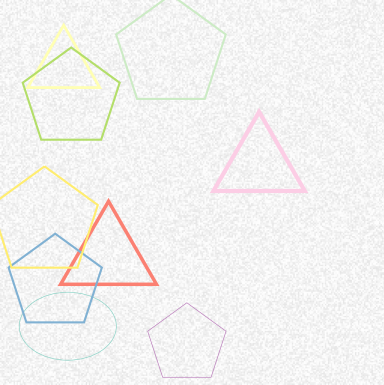[{"shape": "oval", "thickness": 0.5, "radius": 0.63, "center": [0.176, 0.153]}, {"shape": "triangle", "thickness": 2, "radius": 0.54, "center": [0.166, 0.826]}, {"shape": "triangle", "thickness": 2.5, "radius": 0.72, "center": [0.282, 0.333]}, {"shape": "pentagon", "thickness": 1.5, "radius": 0.64, "center": [0.143, 0.266]}, {"shape": "pentagon", "thickness": 1.5, "radius": 0.66, "center": [0.185, 0.744]}, {"shape": "triangle", "thickness": 3, "radius": 0.69, "center": [0.673, 0.572]}, {"shape": "pentagon", "thickness": 0.5, "radius": 0.53, "center": [0.485, 0.107]}, {"shape": "pentagon", "thickness": 1.5, "radius": 0.75, "center": [0.444, 0.864]}, {"shape": "pentagon", "thickness": 1.5, "radius": 0.73, "center": [0.116, 0.422]}]